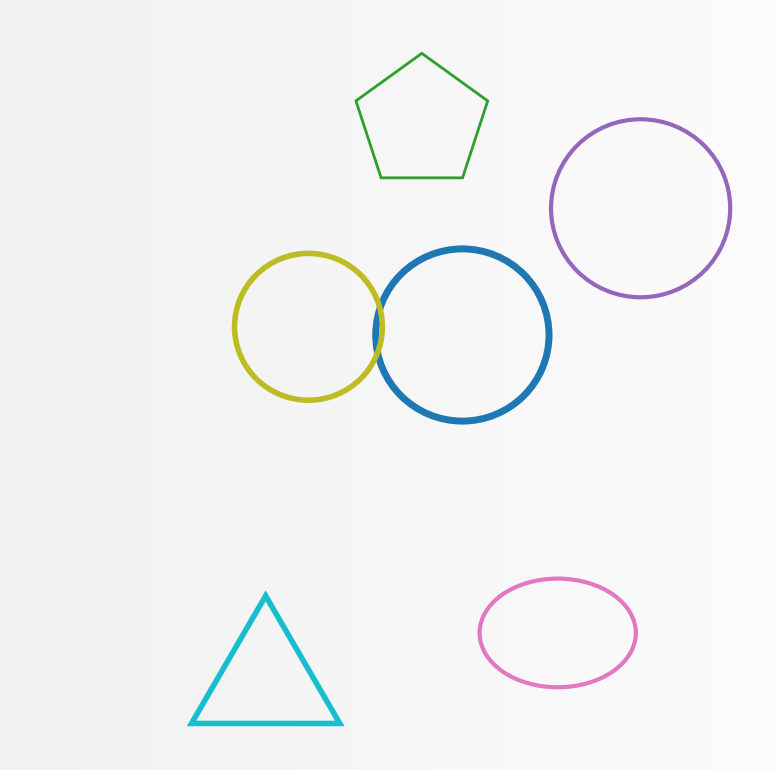[{"shape": "circle", "thickness": 2.5, "radius": 0.56, "center": [0.597, 0.565]}, {"shape": "pentagon", "thickness": 1, "radius": 0.45, "center": [0.544, 0.841]}, {"shape": "circle", "thickness": 1.5, "radius": 0.58, "center": [0.827, 0.73]}, {"shape": "oval", "thickness": 1.5, "radius": 0.5, "center": [0.72, 0.178]}, {"shape": "circle", "thickness": 2, "radius": 0.48, "center": [0.398, 0.576]}, {"shape": "triangle", "thickness": 2, "radius": 0.55, "center": [0.343, 0.116]}]